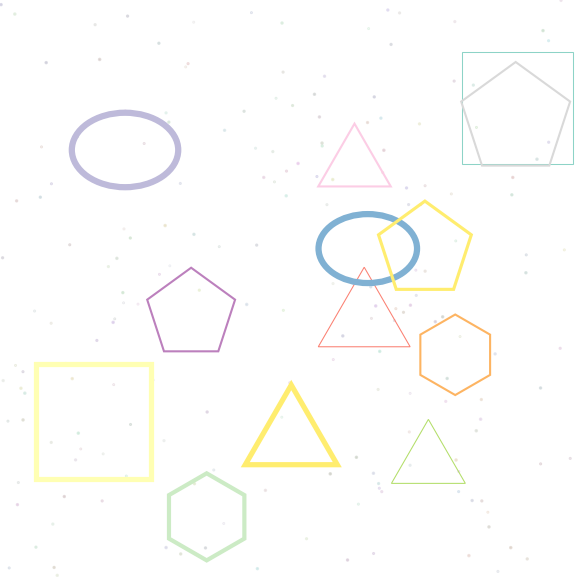[{"shape": "square", "thickness": 0.5, "radius": 0.48, "center": [0.896, 0.812]}, {"shape": "square", "thickness": 2.5, "radius": 0.5, "center": [0.162, 0.269]}, {"shape": "oval", "thickness": 3, "radius": 0.46, "center": [0.216, 0.739]}, {"shape": "triangle", "thickness": 0.5, "radius": 0.46, "center": [0.631, 0.445]}, {"shape": "oval", "thickness": 3, "radius": 0.43, "center": [0.637, 0.569]}, {"shape": "hexagon", "thickness": 1, "radius": 0.35, "center": [0.788, 0.385]}, {"shape": "triangle", "thickness": 0.5, "radius": 0.37, "center": [0.742, 0.199]}, {"shape": "triangle", "thickness": 1, "radius": 0.36, "center": [0.614, 0.713]}, {"shape": "pentagon", "thickness": 1, "radius": 0.5, "center": [0.893, 0.793]}, {"shape": "pentagon", "thickness": 1, "radius": 0.4, "center": [0.331, 0.456]}, {"shape": "hexagon", "thickness": 2, "radius": 0.38, "center": [0.358, 0.104]}, {"shape": "triangle", "thickness": 2.5, "radius": 0.46, "center": [0.504, 0.24]}, {"shape": "pentagon", "thickness": 1.5, "radius": 0.42, "center": [0.736, 0.566]}]